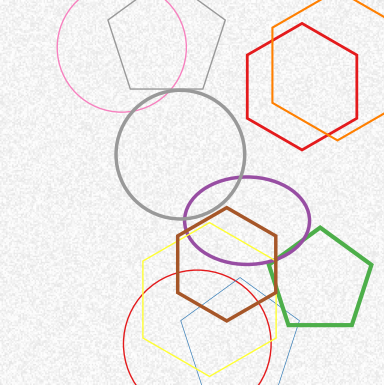[{"shape": "hexagon", "thickness": 2, "radius": 0.82, "center": [0.785, 0.775]}, {"shape": "circle", "thickness": 1, "radius": 0.96, "center": [0.512, 0.107]}, {"shape": "pentagon", "thickness": 0.5, "radius": 0.81, "center": [0.624, 0.117]}, {"shape": "pentagon", "thickness": 3, "radius": 0.7, "center": [0.832, 0.269]}, {"shape": "oval", "thickness": 2.5, "radius": 0.81, "center": [0.642, 0.427]}, {"shape": "hexagon", "thickness": 1.5, "radius": 0.98, "center": [0.877, 0.831]}, {"shape": "hexagon", "thickness": 1, "radius": 1.0, "center": [0.544, 0.222]}, {"shape": "hexagon", "thickness": 2.5, "radius": 0.74, "center": [0.589, 0.314]}, {"shape": "circle", "thickness": 1, "radius": 0.84, "center": [0.316, 0.876]}, {"shape": "circle", "thickness": 2.5, "radius": 0.84, "center": [0.468, 0.598]}, {"shape": "pentagon", "thickness": 1, "radius": 0.8, "center": [0.433, 0.898]}]